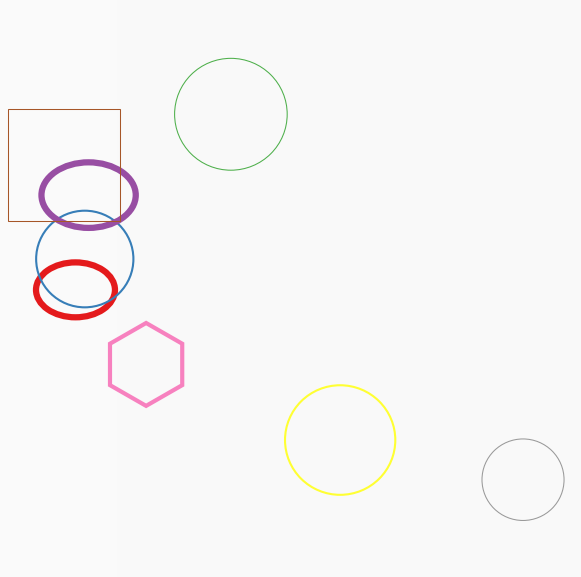[{"shape": "oval", "thickness": 3, "radius": 0.34, "center": [0.13, 0.497]}, {"shape": "circle", "thickness": 1, "radius": 0.42, "center": [0.146, 0.551]}, {"shape": "circle", "thickness": 0.5, "radius": 0.48, "center": [0.397, 0.801]}, {"shape": "oval", "thickness": 3, "radius": 0.41, "center": [0.152, 0.661]}, {"shape": "circle", "thickness": 1, "radius": 0.47, "center": [0.585, 0.237]}, {"shape": "square", "thickness": 0.5, "radius": 0.48, "center": [0.11, 0.713]}, {"shape": "hexagon", "thickness": 2, "radius": 0.36, "center": [0.251, 0.368]}, {"shape": "circle", "thickness": 0.5, "radius": 0.35, "center": [0.9, 0.168]}]